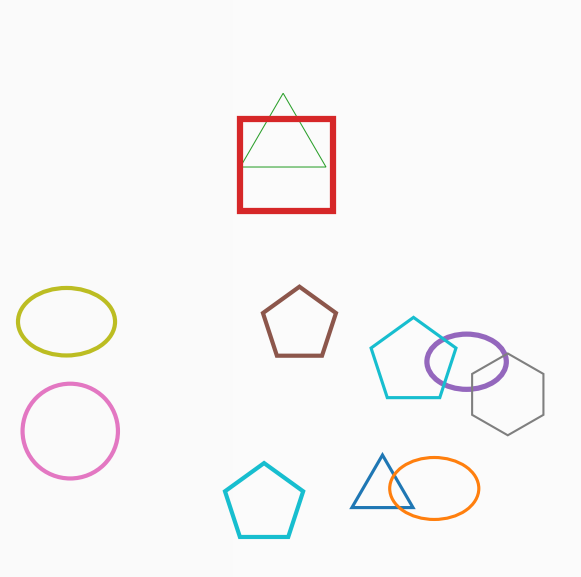[{"shape": "triangle", "thickness": 1.5, "radius": 0.3, "center": [0.658, 0.151]}, {"shape": "oval", "thickness": 1.5, "radius": 0.38, "center": [0.747, 0.153]}, {"shape": "triangle", "thickness": 0.5, "radius": 0.43, "center": [0.487, 0.753]}, {"shape": "square", "thickness": 3, "radius": 0.4, "center": [0.493, 0.713]}, {"shape": "oval", "thickness": 2.5, "radius": 0.34, "center": [0.803, 0.373]}, {"shape": "pentagon", "thickness": 2, "radius": 0.33, "center": [0.515, 0.437]}, {"shape": "circle", "thickness": 2, "radius": 0.41, "center": [0.121, 0.253]}, {"shape": "hexagon", "thickness": 1, "radius": 0.35, "center": [0.874, 0.316]}, {"shape": "oval", "thickness": 2, "radius": 0.42, "center": [0.114, 0.442]}, {"shape": "pentagon", "thickness": 2, "radius": 0.35, "center": [0.454, 0.127]}, {"shape": "pentagon", "thickness": 1.5, "radius": 0.38, "center": [0.711, 0.373]}]